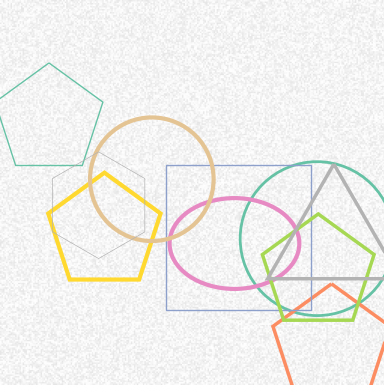[{"shape": "circle", "thickness": 2, "radius": 1.0, "center": [0.824, 0.38]}, {"shape": "pentagon", "thickness": 1, "radius": 0.74, "center": [0.127, 0.689]}, {"shape": "pentagon", "thickness": 2.5, "radius": 0.8, "center": [0.861, 0.103]}, {"shape": "square", "thickness": 1, "radius": 0.94, "center": [0.619, 0.383]}, {"shape": "oval", "thickness": 3, "radius": 0.84, "center": [0.609, 0.367]}, {"shape": "pentagon", "thickness": 2.5, "radius": 0.76, "center": [0.827, 0.292]}, {"shape": "pentagon", "thickness": 3, "radius": 0.77, "center": [0.271, 0.398]}, {"shape": "circle", "thickness": 3, "radius": 0.8, "center": [0.394, 0.534]}, {"shape": "triangle", "thickness": 2.5, "radius": 0.99, "center": [0.867, 0.375]}, {"shape": "hexagon", "thickness": 0.5, "radius": 0.69, "center": [0.256, 0.467]}]